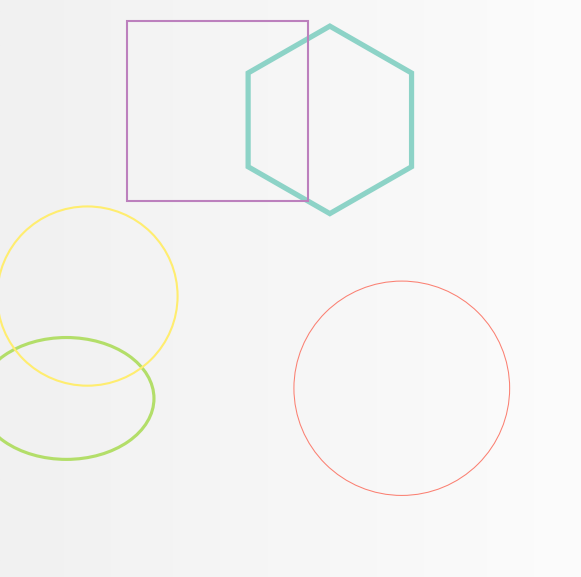[{"shape": "hexagon", "thickness": 2.5, "radius": 0.81, "center": [0.567, 0.792]}, {"shape": "circle", "thickness": 0.5, "radius": 0.93, "center": [0.691, 0.327]}, {"shape": "oval", "thickness": 1.5, "radius": 0.75, "center": [0.114, 0.309]}, {"shape": "square", "thickness": 1, "radius": 0.78, "center": [0.374, 0.807]}, {"shape": "circle", "thickness": 1, "radius": 0.78, "center": [0.15, 0.486]}]